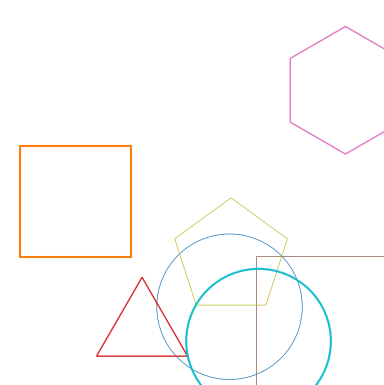[{"shape": "circle", "thickness": 0.5, "radius": 0.94, "center": [0.596, 0.203]}, {"shape": "square", "thickness": 1.5, "radius": 0.72, "center": [0.196, 0.477]}, {"shape": "triangle", "thickness": 1, "radius": 0.68, "center": [0.369, 0.143]}, {"shape": "square", "thickness": 0.5, "radius": 0.85, "center": [0.835, 0.166]}, {"shape": "hexagon", "thickness": 1, "radius": 0.83, "center": [0.897, 0.766]}, {"shape": "pentagon", "thickness": 0.5, "radius": 0.77, "center": [0.6, 0.332]}, {"shape": "circle", "thickness": 1.5, "radius": 0.94, "center": [0.672, 0.114]}]